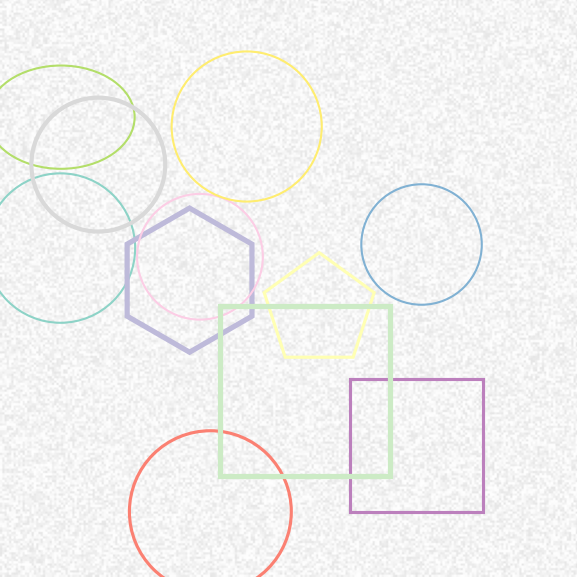[{"shape": "circle", "thickness": 1, "radius": 0.65, "center": [0.105, 0.57]}, {"shape": "pentagon", "thickness": 1.5, "radius": 0.5, "center": [0.553, 0.462]}, {"shape": "hexagon", "thickness": 2.5, "radius": 0.62, "center": [0.328, 0.514]}, {"shape": "circle", "thickness": 1.5, "radius": 0.7, "center": [0.364, 0.113]}, {"shape": "circle", "thickness": 1, "radius": 0.52, "center": [0.73, 0.576]}, {"shape": "oval", "thickness": 1, "radius": 0.64, "center": [0.105, 0.796]}, {"shape": "circle", "thickness": 1, "radius": 0.54, "center": [0.346, 0.555]}, {"shape": "circle", "thickness": 2, "radius": 0.58, "center": [0.17, 0.714]}, {"shape": "square", "thickness": 1.5, "radius": 0.58, "center": [0.721, 0.228]}, {"shape": "square", "thickness": 2.5, "radius": 0.73, "center": [0.528, 0.322]}, {"shape": "circle", "thickness": 1, "radius": 0.65, "center": [0.427, 0.78]}]